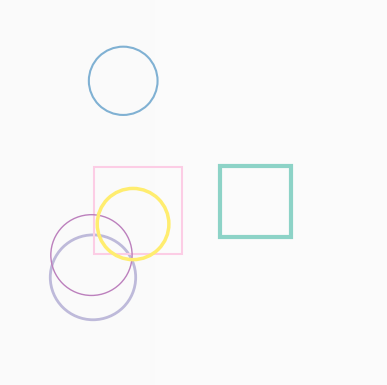[{"shape": "square", "thickness": 3, "radius": 0.46, "center": [0.659, 0.476]}, {"shape": "circle", "thickness": 2, "radius": 0.55, "center": [0.24, 0.28]}, {"shape": "circle", "thickness": 1.5, "radius": 0.44, "center": [0.318, 0.79]}, {"shape": "square", "thickness": 1.5, "radius": 0.57, "center": [0.357, 0.454]}, {"shape": "circle", "thickness": 1, "radius": 0.52, "center": [0.236, 0.337]}, {"shape": "circle", "thickness": 2.5, "radius": 0.46, "center": [0.343, 0.418]}]